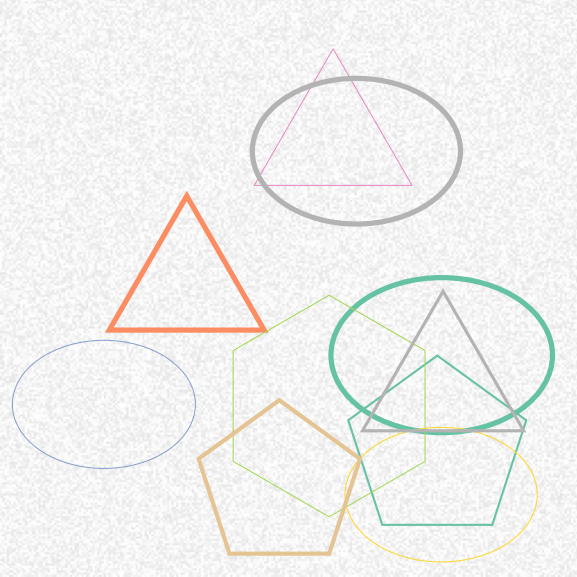[{"shape": "pentagon", "thickness": 1, "radius": 0.81, "center": [0.757, 0.221]}, {"shape": "oval", "thickness": 2.5, "radius": 0.96, "center": [0.765, 0.384]}, {"shape": "triangle", "thickness": 2.5, "radius": 0.77, "center": [0.323, 0.505]}, {"shape": "oval", "thickness": 0.5, "radius": 0.79, "center": [0.18, 0.299]}, {"shape": "triangle", "thickness": 0.5, "radius": 0.79, "center": [0.577, 0.757]}, {"shape": "hexagon", "thickness": 0.5, "radius": 0.96, "center": [0.57, 0.296]}, {"shape": "oval", "thickness": 0.5, "radius": 0.83, "center": [0.764, 0.143]}, {"shape": "pentagon", "thickness": 2, "radius": 0.73, "center": [0.484, 0.159]}, {"shape": "triangle", "thickness": 1.5, "radius": 0.81, "center": [0.767, 0.334]}, {"shape": "oval", "thickness": 2.5, "radius": 0.9, "center": [0.617, 0.737]}]